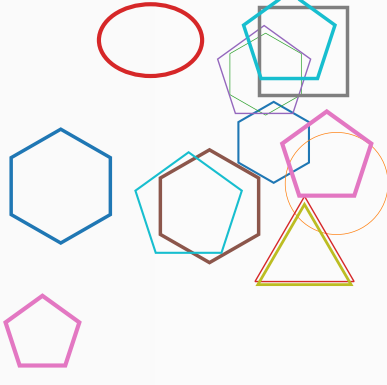[{"shape": "hexagon", "thickness": 2.5, "radius": 0.74, "center": [0.157, 0.517]}, {"shape": "hexagon", "thickness": 1.5, "radius": 0.53, "center": [0.706, 0.63]}, {"shape": "circle", "thickness": 0.5, "radius": 0.66, "center": [0.869, 0.523]}, {"shape": "hexagon", "thickness": 0.5, "radius": 0.53, "center": [0.685, 0.807]}, {"shape": "oval", "thickness": 3, "radius": 0.67, "center": [0.388, 0.896]}, {"shape": "triangle", "thickness": 1, "radius": 0.74, "center": [0.786, 0.343]}, {"shape": "pentagon", "thickness": 1, "radius": 0.63, "center": [0.682, 0.807]}, {"shape": "hexagon", "thickness": 2.5, "radius": 0.73, "center": [0.541, 0.464]}, {"shape": "pentagon", "thickness": 3, "radius": 0.5, "center": [0.11, 0.132]}, {"shape": "pentagon", "thickness": 3, "radius": 0.6, "center": [0.843, 0.59]}, {"shape": "square", "thickness": 2.5, "radius": 0.57, "center": [0.781, 0.868]}, {"shape": "triangle", "thickness": 2, "radius": 0.69, "center": [0.786, 0.33]}, {"shape": "pentagon", "thickness": 1.5, "radius": 0.72, "center": [0.487, 0.46]}, {"shape": "pentagon", "thickness": 2.5, "radius": 0.62, "center": [0.747, 0.896]}]